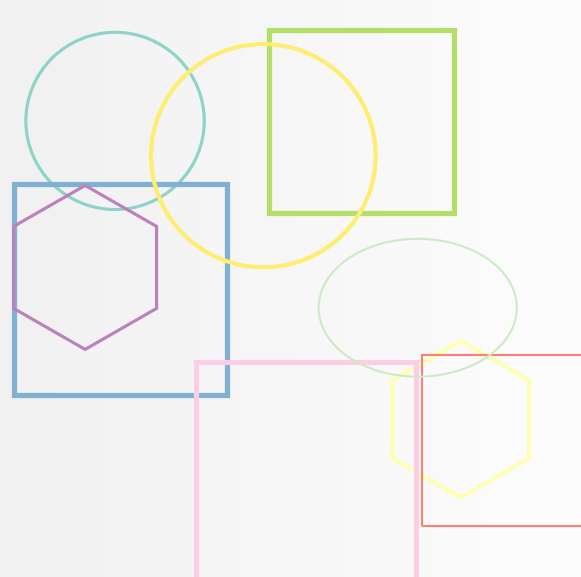[{"shape": "circle", "thickness": 1.5, "radius": 0.77, "center": [0.198, 0.79]}, {"shape": "hexagon", "thickness": 2, "radius": 0.68, "center": [0.793, 0.273]}, {"shape": "square", "thickness": 1, "radius": 0.74, "center": [0.874, 0.236]}, {"shape": "square", "thickness": 2.5, "radius": 0.92, "center": [0.207, 0.497]}, {"shape": "square", "thickness": 2.5, "radius": 0.8, "center": [0.622, 0.789]}, {"shape": "square", "thickness": 2.5, "radius": 0.94, "center": [0.527, 0.183]}, {"shape": "hexagon", "thickness": 1.5, "radius": 0.71, "center": [0.146, 0.536]}, {"shape": "oval", "thickness": 1, "radius": 0.85, "center": [0.719, 0.466]}, {"shape": "circle", "thickness": 2, "radius": 0.97, "center": [0.453, 0.73]}]